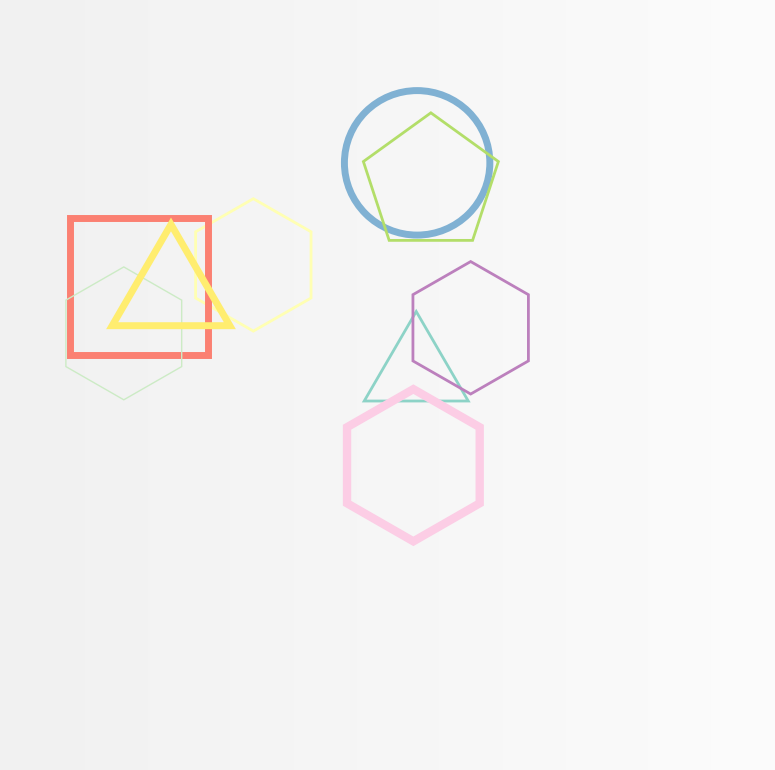[{"shape": "triangle", "thickness": 1, "radius": 0.39, "center": [0.537, 0.518]}, {"shape": "hexagon", "thickness": 1, "radius": 0.43, "center": [0.327, 0.656]}, {"shape": "square", "thickness": 2.5, "radius": 0.45, "center": [0.179, 0.628]}, {"shape": "circle", "thickness": 2.5, "radius": 0.47, "center": [0.538, 0.789]}, {"shape": "pentagon", "thickness": 1, "radius": 0.46, "center": [0.556, 0.762]}, {"shape": "hexagon", "thickness": 3, "radius": 0.49, "center": [0.533, 0.396]}, {"shape": "hexagon", "thickness": 1, "radius": 0.43, "center": [0.607, 0.574]}, {"shape": "hexagon", "thickness": 0.5, "radius": 0.43, "center": [0.16, 0.567]}, {"shape": "triangle", "thickness": 2.5, "radius": 0.44, "center": [0.221, 0.621]}]